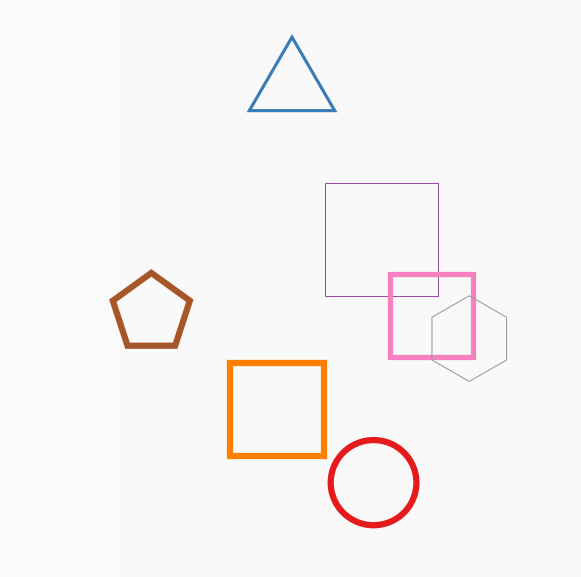[{"shape": "circle", "thickness": 3, "radius": 0.37, "center": [0.643, 0.163]}, {"shape": "triangle", "thickness": 1.5, "radius": 0.42, "center": [0.502, 0.85]}, {"shape": "square", "thickness": 0.5, "radius": 0.49, "center": [0.656, 0.585]}, {"shape": "square", "thickness": 3, "radius": 0.41, "center": [0.476, 0.29]}, {"shape": "pentagon", "thickness": 3, "radius": 0.35, "center": [0.26, 0.457]}, {"shape": "square", "thickness": 2.5, "radius": 0.36, "center": [0.743, 0.452]}, {"shape": "hexagon", "thickness": 0.5, "radius": 0.37, "center": [0.807, 0.413]}]